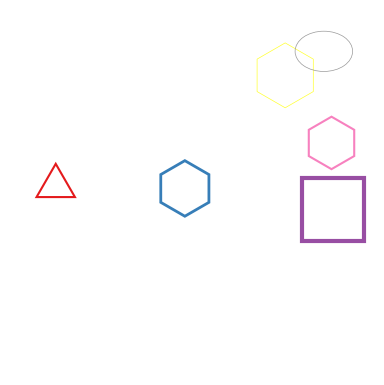[{"shape": "triangle", "thickness": 1.5, "radius": 0.29, "center": [0.145, 0.517]}, {"shape": "hexagon", "thickness": 2, "radius": 0.36, "center": [0.48, 0.511]}, {"shape": "square", "thickness": 3, "radius": 0.41, "center": [0.865, 0.456]}, {"shape": "hexagon", "thickness": 0.5, "radius": 0.42, "center": [0.741, 0.804]}, {"shape": "hexagon", "thickness": 1.5, "radius": 0.34, "center": [0.861, 0.629]}, {"shape": "oval", "thickness": 0.5, "radius": 0.37, "center": [0.841, 0.867]}]